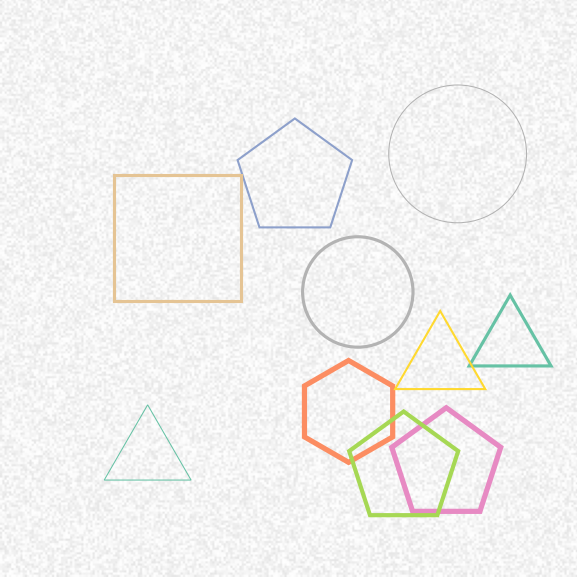[{"shape": "triangle", "thickness": 1.5, "radius": 0.41, "center": [0.883, 0.406]}, {"shape": "triangle", "thickness": 0.5, "radius": 0.43, "center": [0.256, 0.211]}, {"shape": "hexagon", "thickness": 2.5, "radius": 0.44, "center": [0.604, 0.287]}, {"shape": "pentagon", "thickness": 1, "radius": 0.52, "center": [0.511, 0.69]}, {"shape": "pentagon", "thickness": 2.5, "radius": 0.5, "center": [0.773, 0.194]}, {"shape": "pentagon", "thickness": 2, "radius": 0.5, "center": [0.699, 0.187]}, {"shape": "triangle", "thickness": 1, "radius": 0.45, "center": [0.762, 0.37]}, {"shape": "square", "thickness": 1.5, "radius": 0.55, "center": [0.307, 0.587]}, {"shape": "circle", "thickness": 1.5, "radius": 0.48, "center": [0.62, 0.494]}, {"shape": "circle", "thickness": 0.5, "radius": 0.6, "center": [0.792, 0.733]}]